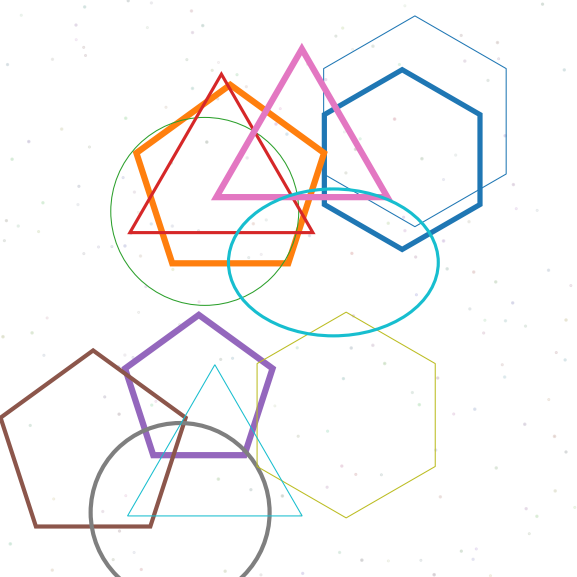[{"shape": "hexagon", "thickness": 2.5, "radius": 0.78, "center": [0.696, 0.723]}, {"shape": "hexagon", "thickness": 0.5, "radius": 0.91, "center": [0.718, 0.789]}, {"shape": "pentagon", "thickness": 3, "radius": 0.85, "center": [0.399, 0.681]}, {"shape": "circle", "thickness": 0.5, "radius": 0.81, "center": [0.355, 0.633]}, {"shape": "triangle", "thickness": 1.5, "radius": 0.91, "center": [0.383, 0.688]}, {"shape": "pentagon", "thickness": 3, "radius": 0.67, "center": [0.344, 0.32]}, {"shape": "pentagon", "thickness": 2, "radius": 0.84, "center": [0.161, 0.224]}, {"shape": "triangle", "thickness": 3, "radius": 0.85, "center": [0.523, 0.743]}, {"shape": "circle", "thickness": 2, "radius": 0.77, "center": [0.312, 0.112]}, {"shape": "hexagon", "thickness": 0.5, "radius": 0.89, "center": [0.599, 0.28]}, {"shape": "triangle", "thickness": 0.5, "radius": 0.87, "center": [0.372, 0.193]}, {"shape": "oval", "thickness": 1.5, "radius": 0.91, "center": [0.577, 0.545]}]